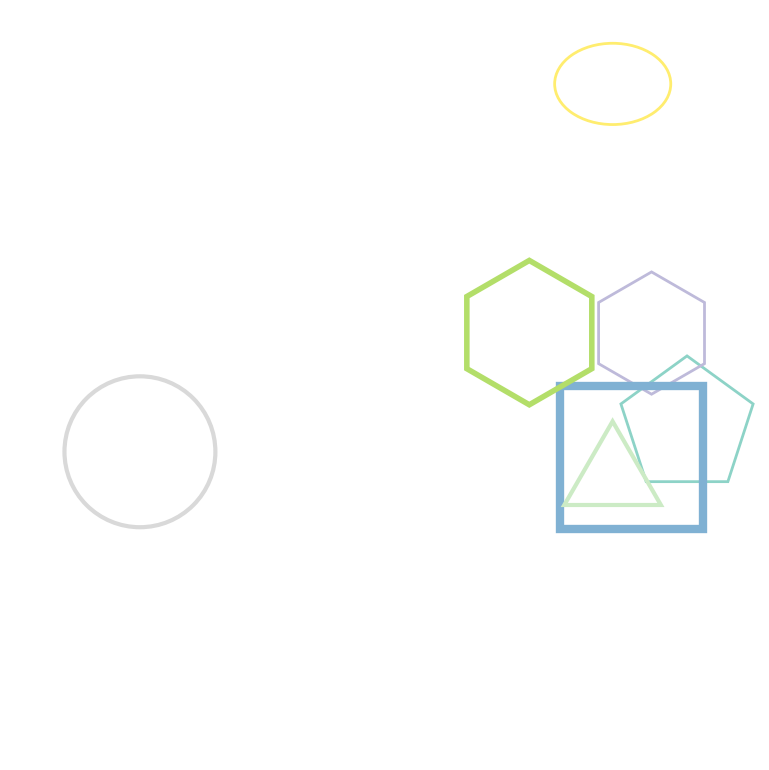[{"shape": "pentagon", "thickness": 1, "radius": 0.45, "center": [0.892, 0.448]}, {"shape": "hexagon", "thickness": 1, "radius": 0.4, "center": [0.846, 0.567]}, {"shape": "square", "thickness": 3, "radius": 0.46, "center": [0.82, 0.406]}, {"shape": "hexagon", "thickness": 2, "radius": 0.47, "center": [0.687, 0.568]}, {"shape": "circle", "thickness": 1.5, "radius": 0.49, "center": [0.182, 0.413]}, {"shape": "triangle", "thickness": 1.5, "radius": 0.36, "center": [0.796, 0.38]}, {"shape": "oval", "thickness": 1, "radius": 0.38, "center": [0.796, 0.891]}]